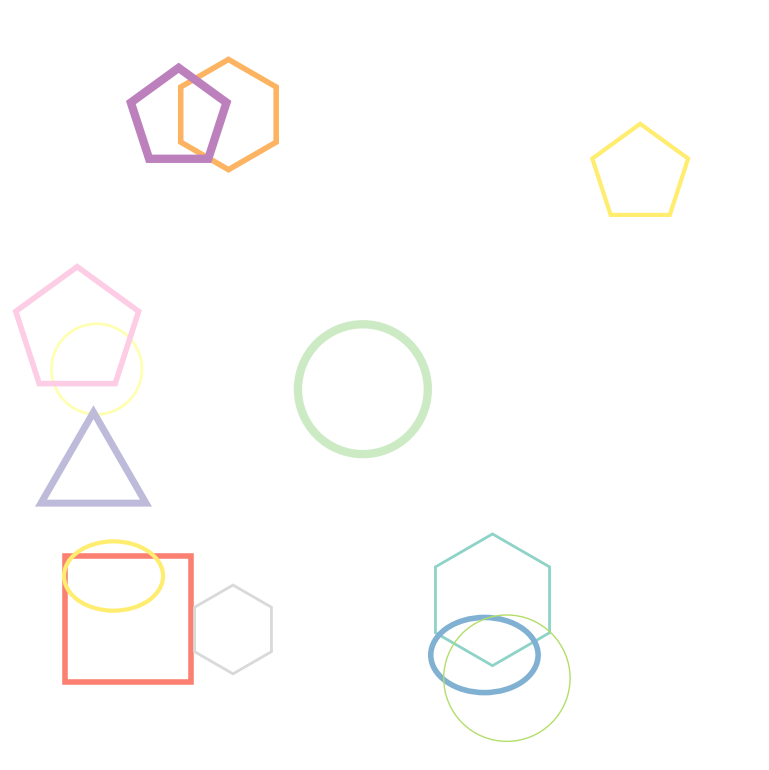[{"shape": "hexagon", "thickness": 1, "radius": 0.43, "center": [0.64, 0.221]}, {"shape": "circle", "thickness": 1, "radius": 0.29, "center": [0.126, 0.521]}, {"shape": "triangle", "thickness": 2.5, "radius": 0.39, "center": [0.121, 0.386]}, {"shape": "square", "thickness": 2, "radius": 0.41, "center": [0.166, 0.196]}, {"shape": "oval", "thickness": 2, "radius": 0.35, "center": [0.629, 0.149]}, {"shape": "hexagon", "thickness": 2, "radius": 0.36, "center": [0.297, 0.851]}, {"shape": "circle", "thickness": 0.5, "radius": 0.41, "center": [0.658, 0.119]}, {"shape": "pentagon", "thickness": 2, "radius": 0.42, "center": [0.1, 0.57]}, {"shape": "hexagon", "thickness": 1, "radius": 0.29, "center": [0.303, 0.183]}, {"shape": "pentagon", "thickness": 3, "radius": 0.33, "center": [0.232, 0.847]}, {"shape": "circle", "thickness": 3, "radius": 0.42, "center": [0.471, 0.495]}, {"shape": "pentagon", "thickness": 1.5, "radius": 0.33, "center": [0.831, 0.774]}, {"shape": "oval", "thickness": 1.5, "radius": 0.32, "center": [0.147, 0.252]}]